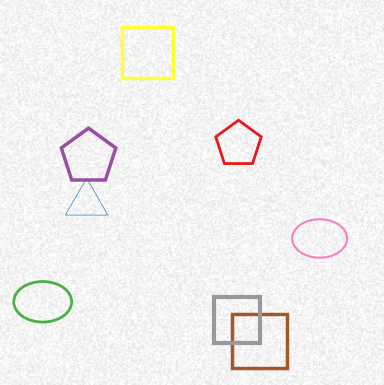[{"shape": "pentagon", "thickness": 2, "radius": 0.31, "center": [0.62, 0.625]}, {"shape": "triangle", "thickness": 0.5, "radius": 0.32, "center": [0.225, 0.473]}, {"shape": "oval", "thickness": 2, "radius": 0.38, "center": [0.111, 0.216]}, {"shape": "pentagon", "thickness": 2.5, "radius": 0.37, "center": [0.23, 0.593]}, {"shape": "square", "thickness": 2.5, "radius": 0.34, "center": [0.383, 0.864]}, {"shape": "square", "thickness": 2.5, "radius": 0.35, "center": [0.674, 0.114]}, {"shape": "oval", "thickness": 1.5, "radius": 0.36, "center": [0.83, 0.381]}, {"shape": "square", "thickness": 3, "radius": 0.3, "center": [0.616, 0.17]}]